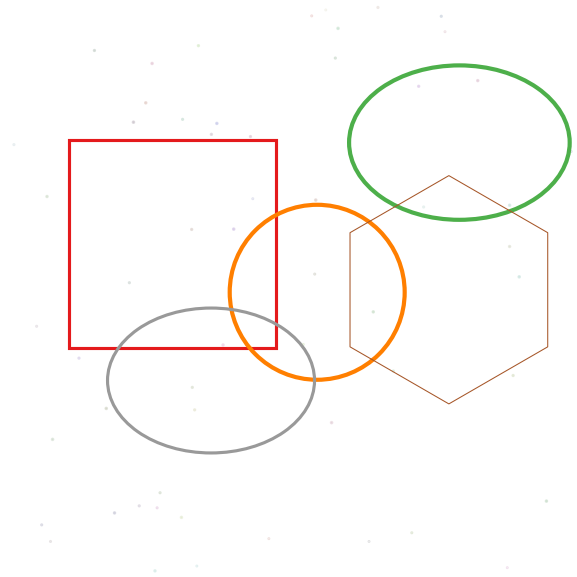[{"shape": "square", "thickness": 1.5, "radius": 0.9, "center": [0.299, 0.576]}, {"shape": "oval", "thickness": 2, "radius": 0.96, "center": [0.795, 0.752]}, {"shape": "circle", "thickness": 2, "radius": 0.76, "center": [0.549, 0.493]}, {"shape": "hexagon", "thickness": 0.5, "radius": 0.99, "center": [0.777, 0.497]}, {"shape": "oval", "thickness": 1.5, "radius": 0.9, "center": [0.365, 0.34]}]